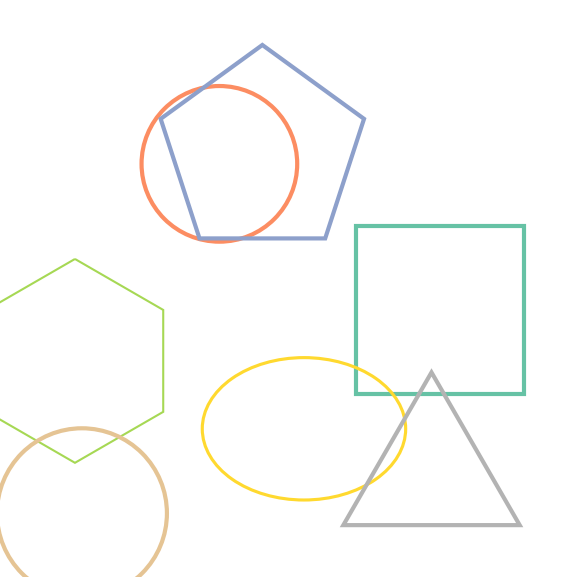[{"shape": "square", "thickness": 2, "radius": 0.73, "center": [0.762, 0.462]}, {"shape": "circle", "thickness": 2, "radius": 0.67, "center": [0.38, 0.715]}, {"shape": "pentagon", "thickness": 2, "radius": 0.93, "center": [0.454, 0.736]}, {"shape": "hexagon", "thickness": 1, "radius": 0.88, "center": [0.13, 0.374]}, {"shape": "oval", "thickness": 1.5, "radius": 0.88, "center": [0.526, 0.257]}, {"shape": "circle", "thickness": 2, "radius": 0.74, "center": [0.142, 0.11]}, {"shape": "triangle", "thickness": 2, "radius": 0.88, "center": [0.747, 0.178]}]